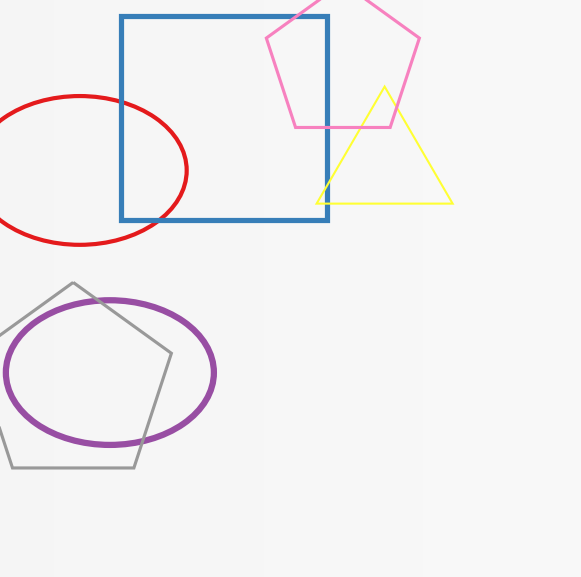[{"shape": "oval", "thickness": 2, "radius": 0.92, "center": [0.137, 0.704]}, {"shape": "square", "thickness": 2.5, "radius": 0.88, "center": [0.385, 0.795]}, {"shape": "oval", "thickness": 3, "radius": 0.89, "center": [0.189, 0.354]}, {"shape": "triangle", "thickness": 1, "radius": 0.68, "center": [0.662, 0.714]}, {"shape": "pentagon", "thickness": 1.5, "radius": 0.69, "center": [0.59, 0.89]}, {"shape": "pentagon", "thickness": 1.5, "radius": 0.89, "center": [0.126, 0.333]}]